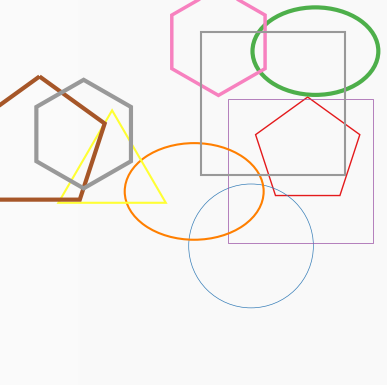[{"shape": "pentagon", "thickness": 1, "radius": 0.71, "center": [0.794, 0.607]}, {"shape": "circle", "thickness": 0.5, "radius": 0.8, "center": [0.648, 0.361]}, {"shape": "oval", "thickness": 3, "radius": 0.81, "center": [0.814, 0.867]}, {"shape": "square", "thickness": 0.5, "radius": 0.94, "center": [0.775, 0.556]}, {"shape": "oval", "thickness": 1.5, "radius": 0.9, "center": [0.501, 0.503]}, {"shape": "triangle", "thickness": 1.5, "radius": 0.8, "center": [0.289, 0.553]}, {"shape": "pentagon", "thickness": 3, "radius": 0.88, "center": [0.102, 0.625]}, {"shape": "hexagon", "thickness": 2.5, "radius": 0.69, "center": [0.564, 0.891]}, {"shape": "square", "thickness": 1.5, "radius": 0.93, "center": [0.706, 0.731]}, {"shape": "hexagon", "thickness": 3, "radius": 0.7, "center": [0.216, 0.652]}]